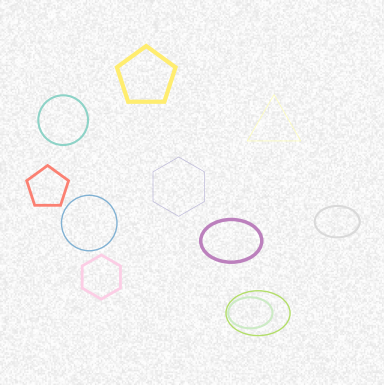[{"shape": "circle", "thickness": 1.5, "radius": 0.32, "center": [0.164, 0.688]}, {"shape": "triangle", "thickness": 0.5, "radius": 0.4, "center": [0.712, 0.674]}, {"shape": "hexagon", "thickness": 0.5, "radius": 0.39, "center": [0.464, 0.515]}, {"shape": "pentagon", "thickness": 2, "radius": 0.29, "center": [0.124, 0.513]}, {"shape": "circle", "thickness": 1, "radius": 0.36, "center": [0.232, 0.421]}, {"shape": "oval", "thickness": 1, "radius": 0.42, "center": [0.67, 0.187]}, {"shape": "hexagon", "thickness": 2, "radius": 0.29, "center": [0.263, 0.28]}, {"shape": "oval", "thickness": 1.5, "radius": 0.29, "center": [0.876, 0.424]}, {"shape": "oval", "thickness": 2.5, "radius": 0.4, "center": [0.601, 0.374]}, {"shape": "oval", "thickness": 1.5, "radius": 0.29, "center": [0.65, 0.188]}, {"shape": "pentagon", "thickness": 3, "radius": 0.4, "center": [0.38, 0.8]}]